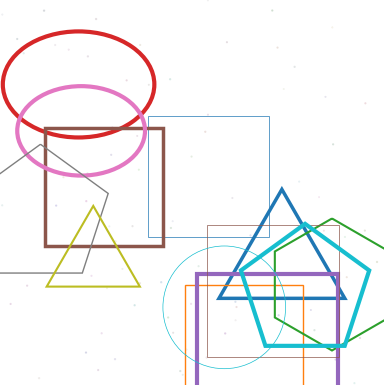[{"shape": "triangle", "thickness": 2.5, "radius": 0.94, "center": [0.732, 0.319]}, {"shape": "square", "thickness": 0.5, "radius": 0.79, "center": [0.542, 0.541]}, {"shape": "square", "thickness": 1, "radius": 0.77, "center": [0.634, 0.106]}, {"shape": "hexagon", "thickness": 1.5, "radius": 0.86, "center": [0.862, 0.261]}, {"shape": "oval", "thickness": 3, "radius": 0.98, "center": [0.204, 0.781]}, {"shape": "square", "thickness": 3, "radius": 0.91, "center": [0.695, 0.106]}, {"shape": "square", "thickness": 0.5, "radius": 0.86, "center": [0.709, 0.244]}, {"shape": "square", "thickness": 2.5, "radius": 0.77, "center": [0.27, 0.513]}, {"shape": "oval", "thickness": 3, "radius": 0.83, "center": [0.211, 0.66]}, {"shape": "pentagon", "thickness": 1, "radius": 0.92, "center": [0.105, 0.44]}, {"shape": "triangle", "thickness": 1.5, "radius": 0.7, "center": [0.242, 0.325]}, {"shape": "pentagon", "thickness": 3, "radius": 0.88, "center": [0.792, 0.243]}, {"shape": "circle", "thickness": 0.5, "radius": 0.8, "center": [0.583, 0.202]}]